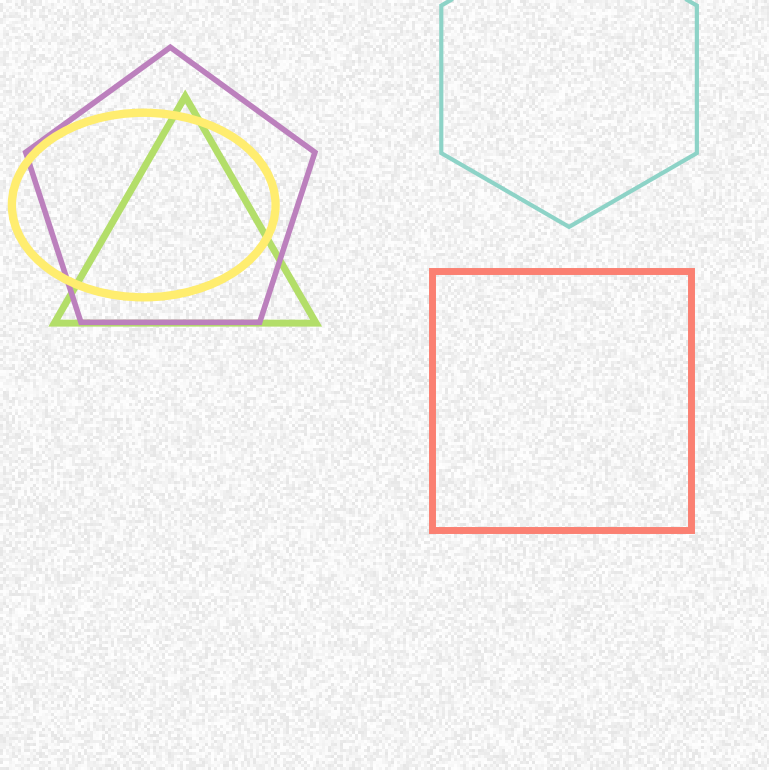[{"shape": "hexagon", "thickness": 1.5, "radius": 0.96, "center": [0.739, 0.897]}, {"shape": "square", "thickness": 2.5, "radius": 0.84, "center": [0.729, 0.48]}, {"shape": "triangle", "thickness": 2.5, "radius": 0.98, "center": [0.241, 0.678]}, {"shape": "pentagon", "thickness": 2, "radius": 0.99, "center": [0.221, 0.741]}, {"shape": "oval", "thickness": 3, "radius": 0.86, "center": [0.187, 0.734]}]